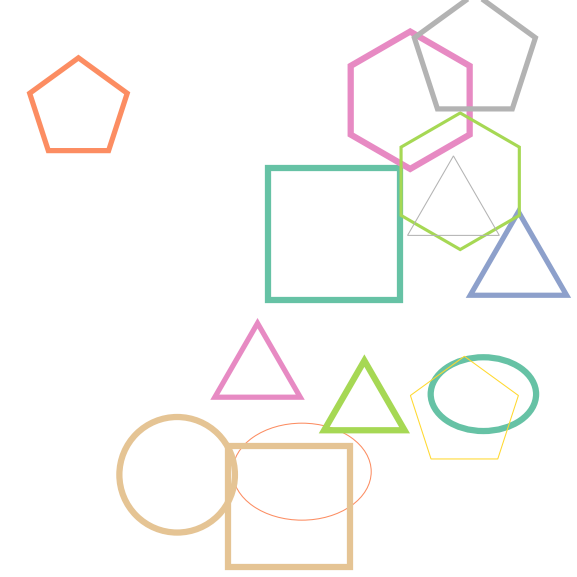[{"shape": "oval", "thickness": 3, "radius": 0.46, "center": [0.837, 0.317]}, {"shape": "square", "thickness": 3, "radius": 0.57, "center": [0.579, 0.595]}, {"shape": "oval", "thickness": 0.5, "radius": 0.6, "center": [0.523, 0.182]}, {"shape": "pentagon", "thickness": 2.5, "radius": 0.44, "center": [0.136, 0.81]}, {"shape": "triangle", "thickness": 2.5, "radius": 0.48, "center": [0.898, 0.536]}, {"shape": "triangle", "thickness": 2.5, "radius": 0.43, "center": [0.446, 0.354]}, {"shape": "hexagon", "thickness": 3, "radius": 0.59, "center": [0.71, 0.826]}, {"shape": "triangle", "thickness": 3, "radius": 0.4, "center": [0.631, 0.294]}, {"shape": "hexagon", "thickness": 1.5, "radius": 0.59, "center": [0.797, 0.685]}, {"shape": "pentagon", "thickness": 0.5, "radius": 0.49, "center": [0.804, 0.284]}, {"shape": "square", "thickness": 3, "radius": 0.53, "center": [0.5, 0.122]}, {"shape": "circle", "thickness": 3, "radius": 0.5, "center": [0.307, 0.177]}, {"shape": "pentagon", "thickness": 2.5, "radius": 0.55, "center": [0.822, 0.9]}, {"shape": "triangle", "thickness": 0.5, "radius": 0.46, "center": [0.785, 0.637]}]